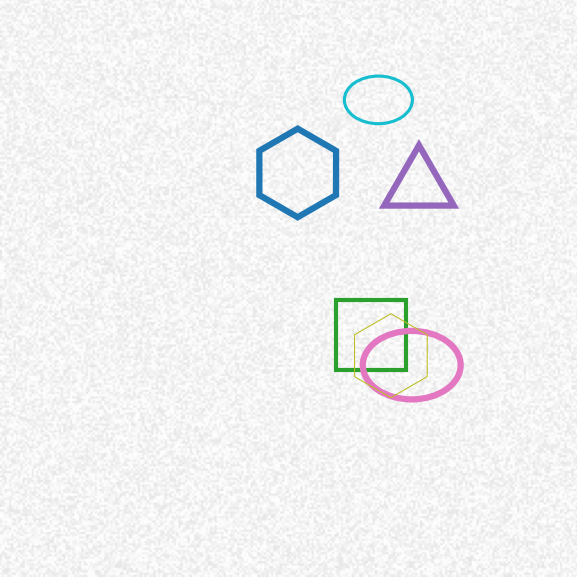[{"shape": "hexagon", "thickness": 3, "radius": 0.38, "center": [0.516, 0.7]}, {"shape": "square", "thickness": 2, "radius": 0.3, "center": [0.643, 0.419]}, {"shape": "triangle", "thickness": 3, "radius": 0.35, "center": [0.726, 0.678]}, {"shape": "oval", "thickness": 3, "radius": 0.42, "center": [0.713, 0.367]}, {"shape": "hexagon", "thickness": 0.5, "radius": 0.36, "center": [0.677, 0.383]}, {"shape": "oval", "thickness": 1.5, "radius": 0.29, "center": [0.655, 0.826]}]